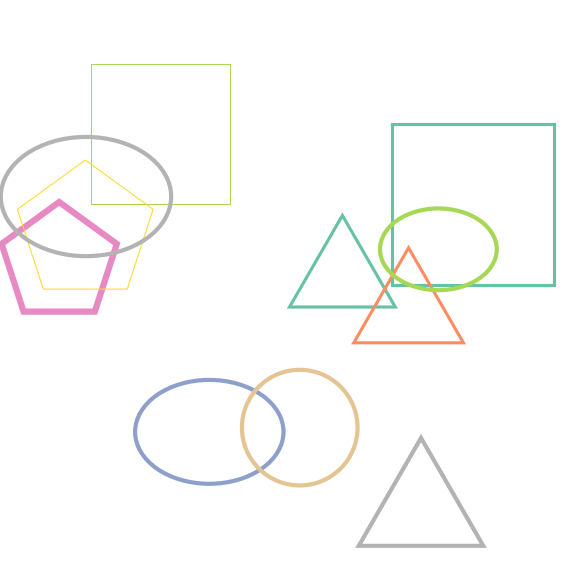[{"shape": "square", "thickness": 1.5, "radius": 0.7, "center": [0.819, 0.645]}, {"shape": "triangle", "thickness": 1.5, "radius": 0.53, "center": [0.593, 0.52]}, {"shape": "triangle", "thickness": 1.5, "radius": 0.55, "center": [0.707, 0.46]}, {"shape": "oval", "thickness": 2, "radius": 0.64, "center": [0.362, 0.251]}, {"shape": "pentagon", "thickness": 3, "radius": 0.52, "center": [0.103, 0.544]}, {"shape": "oval", "thickness": 2, "radius": 0.51, "center": [0.759, 0.567]}, {"shape": "square", "thickness": 0.5, "radius": 0.6, "center": [0.278, 0.767]}, {"shape": "pentagon", "thickness": 0.5, "radius": 0.62, "center": [0.148, 0.598]}, {"shape": "circle", "thickness": 2, "radius": 0.5, "center": [0.519, 0.259]}, {"shape": "oval", "thickness": 2, "radius": 0.74, "center": [0.149, 0.659]}, {"shape": "triangle", "thickness": 2, "radius": 0.62, "center": [0.729, 0.116]}]